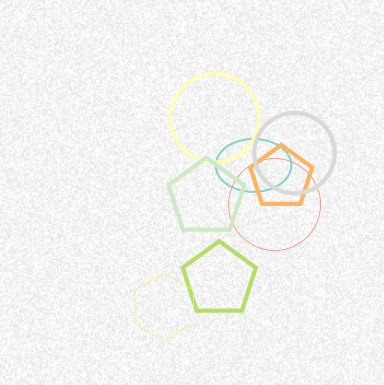[{"shape": "oval", "thickness": 1.5, "radius": 0.49, "center": [0.658, 0.57]}, {"shape": "circle", "thickness": 2.5, "radius": 0.58, "center": [0.557, 0.694]}, {"shape": "circle", "thickness": 0.5, "radius": 0.6, "center": [0.713, 0.469]}, {"shape": "pentagon", "thickness": 3, "radius": 0.42, "center": [0.73, 0.539]}, {"shape": "pentagon", "thickness": 3, "radius": 0.5, "center": [0.57, 0.274]}, {"shape": "circle", "thickness": 3, "radius": 0.52, "center": [0.765, 0.602]}, {"shape": "pentagon", "thickness": 3, "radius": 0.52, "center": [0.536, 0.487]}, {"shape": "hexagon", "thickness": 0.5, "radius": 0.44, "center": [0.427, 0.203]}]